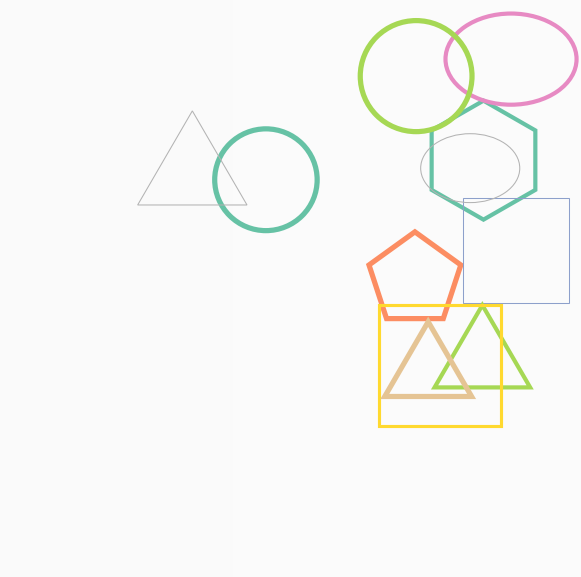[{"shape": "circle", "thickness": 2.5, "radius": 0.44, "center": [0.458, 0.688]}, {"shape": "hexagon", "thickness": 2, "radius": 0.52, "center": [0.832, 0.722]}, {"shape": "pentagon", "thickness": 2.5, "radius": 0.42, "center": [0.714, 0.515]}, {"shape": "square", "thickness": 0.5, "radius": 0.46, "center": [0.888, 0.565]}, {"shape": "oval", "thickness": 2, "radius": 0.56, "center": [0.879, 0.897]}, {"shape": "circle", "thickness": 2.5, "radius": 0.48, "center": [0.716, 0.867]}, {"shape": "triangle", "thickness": 2, "radius": 0.47, "center": [0.83, 0.376]}, {"shape": "square", "thickness": 1.5, "radius": 0.53, "center": [0.758, 0.366]}, {"shape": "triangle", "thickness": 2.5, "radius": 0.43, "center": [0.737, 0.356]}, {"shape": "oval", "thickness": 0.5, "radius": 0.43, "center": [0.809, 0.708]}, {"shape": "triangle", "thickness": 0.5, "radius": 0.54, "center": [0.331, 0.699]}]